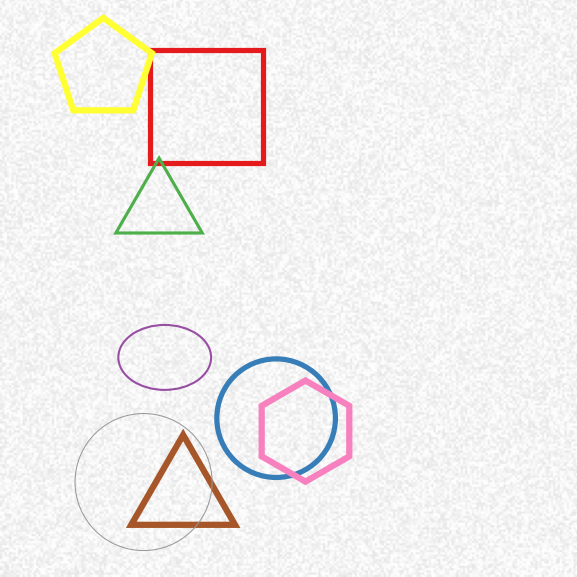[{"shape": "square", "thickness": 2.5, "radius": 0.49, "center": [0.357, 0.815]}, {"shape": "circle", "thickness": 2.5, "radius": 0.51, "center": [0.478, 0.275]}, {"shape": "triangle", "thickness": 1.5, "radius": 0.43, "center": [0.275, 0.639]}, {"shape": "oval", "thickness": 1, "radius": 0.4, "center": [0.285, 0.38]}, {"shape": "pentagon", "thickness": 3, "radius": 0.44, "center": [0.179, 0.88]}, {"shape": "triangle", "thickness": 3, "radius": 0.52, "center": [0.317, 0.142]}, {"shape": "hexagon", "thickness": 3, "radius": 0.44, "center": [0.529, 0.253]}, {"shape": "circle", "thickness": 0.5, "radius": 0.59, "center": [0.249, 0.164]}]